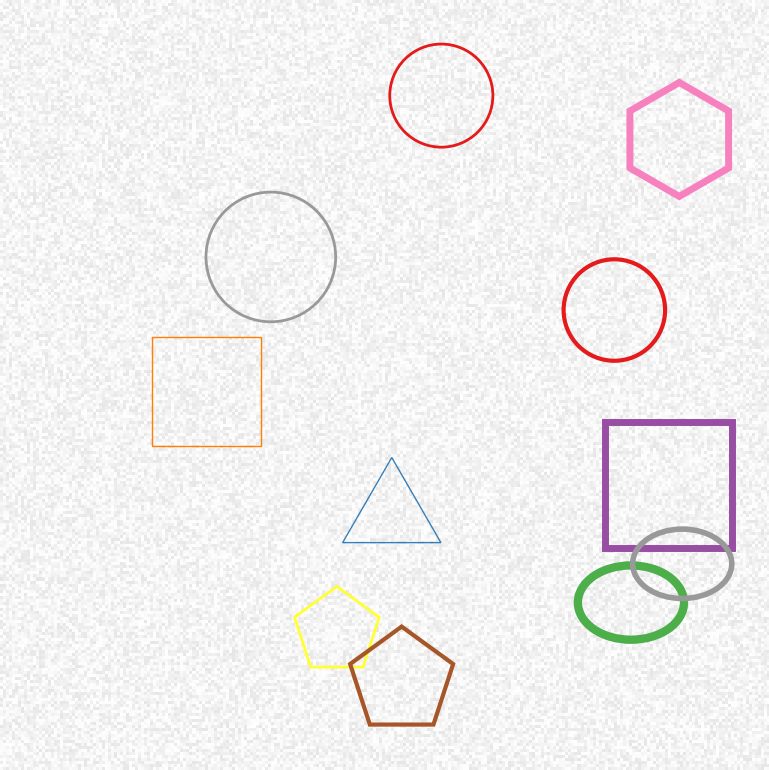[{"shape": "circle", "thickness": 1, "radius": 0.33, "center": [0.573, 0.876]}, {"shape": "circle", "thickness": 1.5, "radius": 0.33, "center": [0.798, 0.597]}, {"shape": "triangle", "thickness": 0.5, "radius": 0.37, "center": [0.509, 0.332]}, {"shape": "oval", "thickness": 3, "radius": 0.34, "center": [0.819, 0.217]}, {"shape": "square", "thickness": 2.5, "radius": 0.41, "center": [0.868, 0.37]}, {"shape": "square", "thickness": 0.5, "radius": 0.35, "center": [0.268, 0.491]}, {"shape": "pentagon", "thickness": 1, "radius": 0.29, "center": [0.437, 0.18]}, {"shape": "pentagon", "thickness": 1.5, "radius": 0.35, "center": [0.522, 0.116]}, {"shape": "hexagon", "thickness": 2.5, "radius": 0.37, "center": [0.882, 0.819]}, {"shape": "oval", "thickness": 2, "radius": 0.32, "center": [0.886, 0.268]}, {"shape": "circle", "thickness": 1, "radius": 0.42, "center": [0.352, 0.666]}]